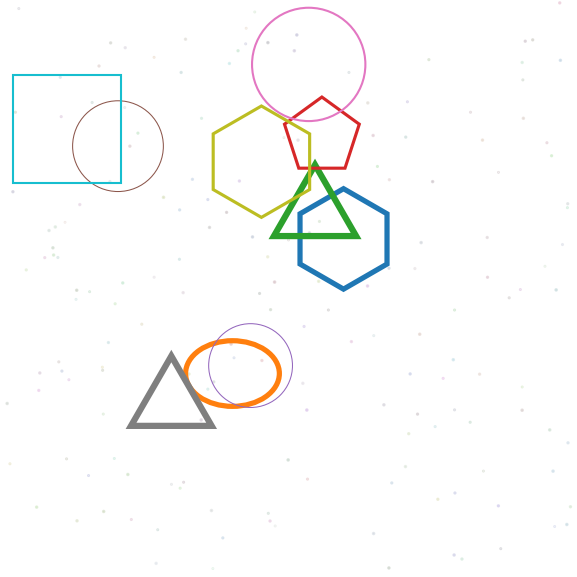[{"shape": "hexagon", "thickness": 2.5, "radius": 0.43, "center": [0.595, 0.585]}, {"shape": "oval", "thickness": 2.5, "radius": 0.41, "center": [0.403, 0.352]}, {"shape": "triangle", "thickness": 3, "radius": 0.41, "center": [0.545, 0.631]}, {"shape": "pentagon", "thickness": 1.5, "radius": 0.34, "center": [0.557, 0.763]}, {"shape": "circle", "thickness": 0.5, "radius": 0.36, "center": [0.434, 0.366]}, {"shape": "circle", "thickness": 0.5, "radius": 0.39, "center": [0.204, 0.746]}, {"shape": "circle", "thickness": 1, "radius": 0.49, "center": [0.535, 0.888]}, {"shape": "triangle", "thickness": 3, "radius": 0.4, "center": [0.297, 0.302]}, {"shape": "hexagon", "thickness": 1.5, "radius": 0.48, "center": [0.453, 0.719]}, {"shape": "square", "thickness": 1, "radius": 0.47, "center": [0.116, 0.775]}]